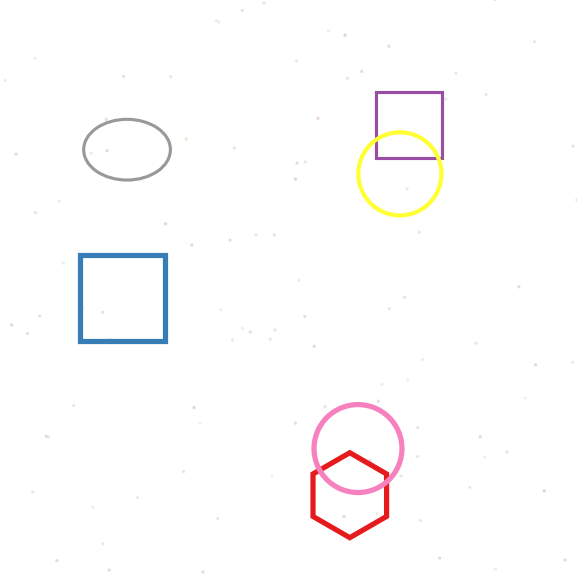[{"shape": "hexagon", "thickness": 2.5, "radius": 0.37, "center": [0.606, 0.142]}, {"shape": "square", "thickness": 2.5, "radius": 0.37, "center": [0.212, 0.483]}, {"shape": "square", "thickness": 1.5, "radius": 0.29, "center": [0.707, 0.782]}, {"shape": "circle", "thickness": 2, "radius": 0.36, "center": [0.692, 0.698]}, {"shape": "circle", "thickness": 2.5, "radius": 0.38, "center": [0.62, 0.222]}, {"shape": "oval", "thickness": 1.5, "radius": 0.38, "center": [0.22, 0.74]}]